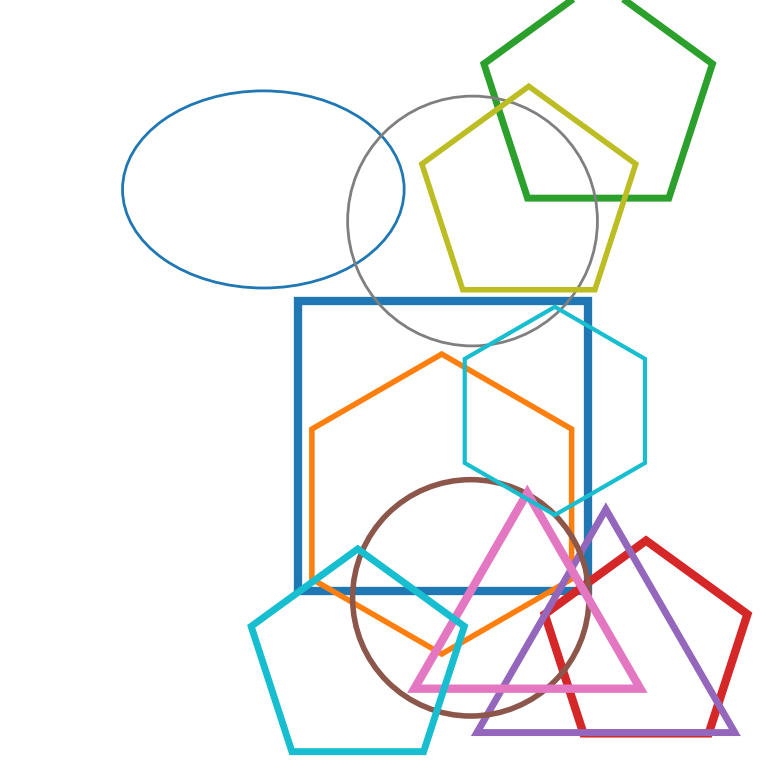[{"shape": "square", "thickness": 3, "radius": 0.94, "center": [0.576, 0.421]}, {"shape": "oval", "thickness": 1, "radius": 0.91, "center": [0.342, 0.754]}, {"shape": "hexagon", "thickness": 2, "radius": 0.97, "center": [0.574, 0.345]}, {"shape": "pentagon", "thickness": 2.5, "radius": 0.78, "center": [0.777, 0.869]}, {"shape": "pentagon", "thickness": 3, "radius": 0.69, "center": [0.839, 0.16]}, {"shape": "triangle", "thickness": 2.5, "radius": 0.97, "center": [0.787, 0.145]}, {"shape": "circle", "thickness": 2, "radius": 0.77, "center": [0.611, 0.224]}, {"shape": "triangle", "thickness": 3, "radius": 0.85, "center": [0.685, 0.19]}, {"shape": "circle", "thickness": 1, "radius": 0.81, "center": [0.614, 0.713]}, {"shape": "pentagon", "thickness": 2, "radius": 0.73, "center": [0.687, 0.742]}, {"shape": "pentagon", "thickness": 2.5, "radius": 0.73, "center": [0.465, 0.142]}, {"shape": "hexagon", "thickness": 1.5, "radius": 0.68, "center": [0.721, 0.466]}]